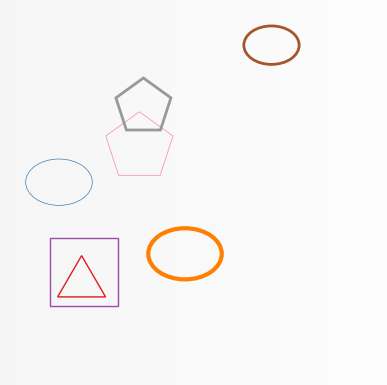[{"shape": "triangle", "thickness": 1, "radius": 0.36, "center": [0.211, 0.265]}, {"shape": "oval", "thickness": 0.5, "radius": 0.43, "center": [0.152, 0.527]}, {"shape": "square", "thickness": 1, "radius": 0.44, "center": [0.217, 0.293]}, {"shape": "oval", "thickness": 3, "radius": 0.47, "center": [0.477, 0.341]}, {"shape": "oval", "thickness": 2, "radius": 0.36, "center": [0.701, 0.883]}, {"shape": "pentagon", "thickness": 0.5, "radius": 0.46, "center": [0.36, 0.618]}, {"shape": "pentagon", "thickness": 2, "radius": 0.37, "center": [0.37, 0.723]}]